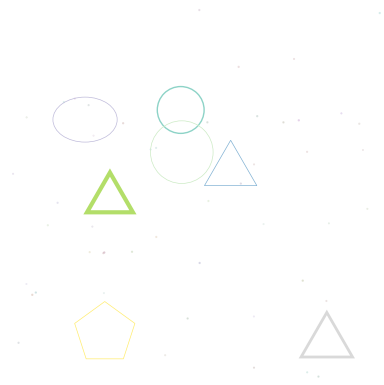[{"shape": "circle", "thickness": 1, "radius": 0.3, "center": [0.469, 0.714]}, {"shape": "oval", "thickness": 0.5, "radius": 0.42, "center": [0.221, 0.689]}, {"shape": "triangle", "thickness": 0.5, "radius": 0.39, "center": [0.599, 0.557]}, {"shape": "triangle", "thickness": 3, "radius": 0.34, "center": [0.286, 0.483]}, {"shape": "triangle", "thickness": 2, "radius": 0.39, "center": [0.849, 0.111]}, {"shape": "circle", "thickness": 0.5, "radius": 0.41, "center": [0.472, 0.605]}, {"shape": "pentagon", "thickness": 0.5, "radius": 0.41, "center": [0.272, 0.135]}]